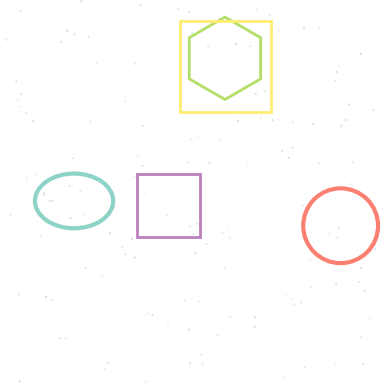[{"shape": "oval", "thickness": 3, "radius": 0.51, "center": [0.192, 0.478]}, {"shape": "circle", "thickness": 3, "radius": 0.49, "center": [0.885, 0.414]}, {"shape": "hexagon", "thickness": 2, "radius": 0.54, "center": [0.584, 0.849]}, {"shape": "square", "thickness": 2, "radius": 0.41, "center": [0.438, 0.467]}, {"shape": "square", "thickness": 2, "radius": 0.59, "center": [0.586, 0.827]}]